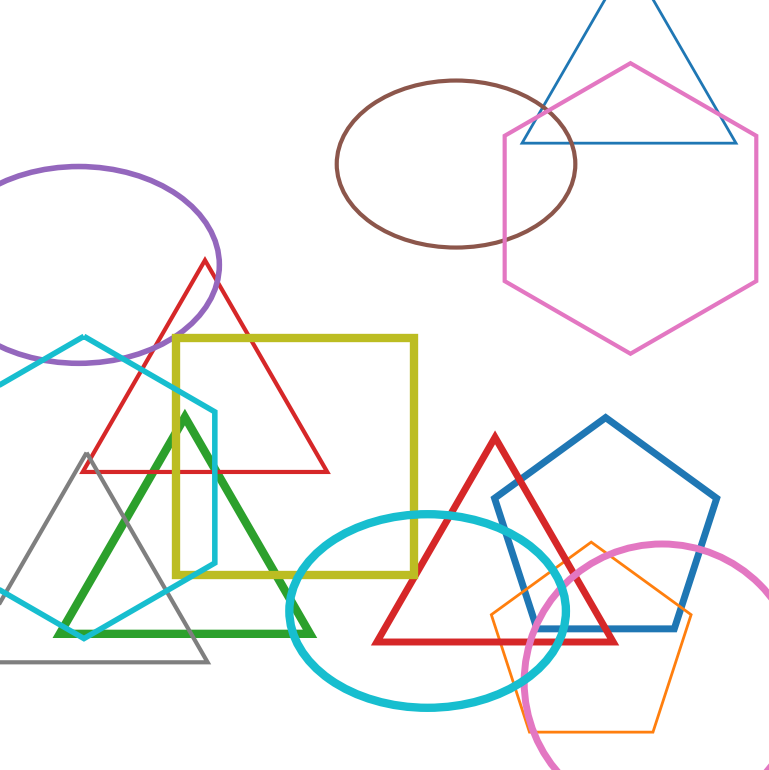[{"shape": "triangle", "thickness": 1, "radius": 0.8, "center": [0.817, 0.894]}, {"shape": "pentagon", "thickness": 2.5, "radius": 0.76, "center": [0.787, 0.306]}, {"shape": "pentagon", "thickness": 1, "radius": 0.68, "center": [0.768, 0.16]}, {"shape": "triangle", "thickness": 3, "radius": 0.94, "center": [0.24, 0.271]}, {"shape": "triangle", "thickness": 1.5, "radius": 0.92, "center": [0.266, 0.479]}, {"shape": "triangle", "thickness": 2.5, "radius": 0.89, "center": [0.643, 0.255]}, {"shape": "oval", "thickness": 2, "radius": 0.91, "center": [0.102, 0.656]}, {"shape": "oval", "thickness": 1.5, "radius": 0.77, "center": [0.592, 0.787]}, {"shape": "hexagon", "thickness": 1.5, "radius": 0.94, "center": [0.819, 0.729]}, {"shape": "circle", "thickness": 2.5, "radius": 0.9, "center": [0.86, 0.114]}, {"shape": "triangle", "thickness": 1.5, "radius": 0.91, "center": [0.112, 0.231]}, {"shape": "square", "thickness": 3, "radius": 0.77, "center": [0.383, 0.407]}, {"shape": "oval", "thickness": 3, "radius": 0.9, "center": [0.555, 0.206]}, {"shape": "hexagon", "thickness": 2, "radius": 0.98, "center": [0.109, 0.367]}]